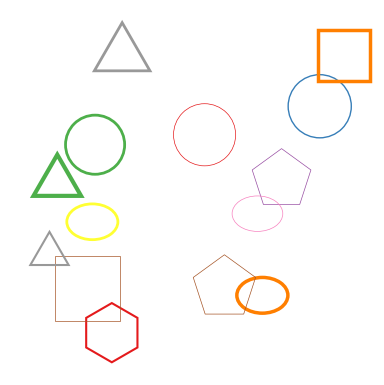[{"shape": "circle", "thickness": 0.5, "radius": 0.4, "center": [0.531, 0.65]}, {"shape": "hexagon", "thickness": 1.5, "radius": 0.38, "center": [0.29, 0.136]}, {"shape": "circle", "thickness": 1, "radius": 0.41, "center": [0.83, 0.724]}, {"shape": "triangle", "thickness": 3, "radius": 0.36, "center": [0.149, 0.527]}, {"shape": "circle", "thickness": 2, "radius": 0.38, "center": [0.247, 0.624]}, {"shape": "pentagon", "thickness": 0.5, "radius": 0.4, "center": [0.731, 0.534]}, {"shape": "square", "thickness": 2.5, "radius": 0.34, "center": [0.893, 0.856]}, {"shape": "oval", "thickness": 2.5, "radius": 0.33, "center": [0.681, 0.233]}, {"shape": "oval", "thickness": 2, "radius": 0.33, "center": [0.24, 0.424]}, {"shape": "pentagon", "thickness": 0.5, "radius": 0.43, "center": [0.583, 0.253]}, {"shape": "square", "thickness": 0.5, "radius": 0.42, "center": [0.227, 0.251]}, {"shape": "oval", "thickness": 0.5, "radius": 0.33, "center": [0.669, 0.445]}, {"shape": "triangle", "thickness": 1.5, "radius": 0.29, "center": [0.129, 0.34]}, {"shape": "triangle", "thickness": 2, "radius": 0.42, "center": [0.317, 0.858]}]